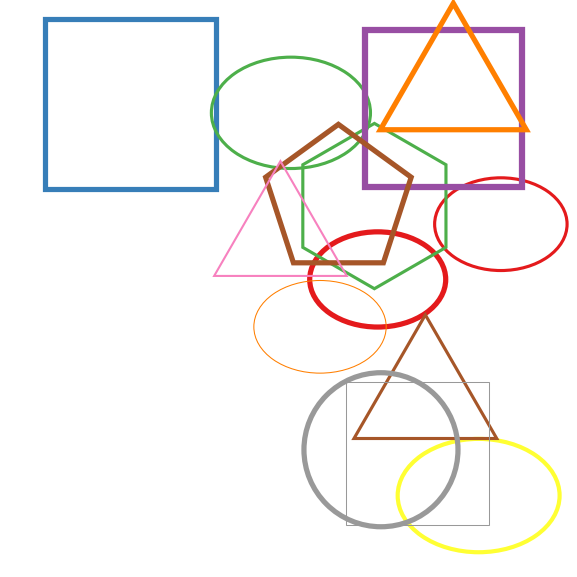[{"shape": "oval", "thickness": 1.5, "radius": 0.57, "center": [0.867, 0.611]}, {"shape": "oval", "thickness": 2.5, "radius": 0.59, "center": [0.654, 0.515]}, {"shape": "square", "thickness": 2.5, "radius": 0.74, "center": [0.226, 0.819]}, {"shape": "oval", "thickness": 1.5, "radius": 0.69, "center": [0.504, 0.804]}, {"shape": "hexagon", "thickness": 1.5, "radius": 0.72, "center": [0.648, 0.642]}, {"shape": "square", "thickness": 3, "radius": 0.68, "center": [0.768, 0.811]}, {"shape": "oval", "thickness": 0.5, "radius": 0.57, "center": [0.554, 0.433]}, {"shape": "triangle", "thickness": 2.5, "radius": 0.73, "center": [0.785, 0.847]}, {"shape": "oval", "thickness": 2, "radius": 0.7, "center": [0.829, 0.141]}, {"shape": "pentagon", "thickness": 2.5, "radius": 0.66, "center": [0.586, 0.651]}, {"shape": "triangle", "thickness": 1.5, "radius": 0.71, "center": [0.737, 0.311]}, {"shape": "triangle", "thickness": 1, "radius": 0.66, "center": [0.486, 0.588]}, {"shape": "square", "thickness": 0.5, "radius": 0.62, "center": [0.723, 0.214]}, {"shape": "circle", "thickness": 2.5, "radius": 0.67, "center": [0.66, 0.22]}]